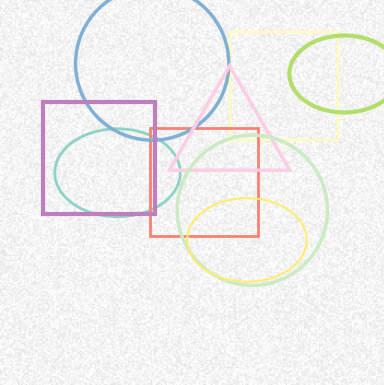[{"shape": "oval", "thickness": 2, "radius": 0.82, "center": [0.305, 0.551]}, {"shape": "square", "thickness": 1.5, "radius": 0.7, "center": [0.738, 0.777]}, {"shape": "square", "thickness": 2, "radius": 0.7, "center": [0.53, 0.527]}, {"shape": "circle", "thickness": 2.5, "radius": 1.0, "center": [0.395, 0.835]}, {"shape": "oval", "thickness": 3, "radius": 0.71, "center": [0.894, 0.808]}, {"shape": "triangle", "thickness": 2.5, "radius": 0.9, "center": [0.596, 0.648]}, {"shape": "square", "thickness": 3, "radius": 0.73, "center": [0.256, 0.588]}, {"shape": "circle", "thickness": 2.5, "radius": 0.98, "center": [0.655, 0.454]}, {"shape": "oval", "thickness": 1.5, "radius": 0.78, "center": [0.641, 0.377]}]